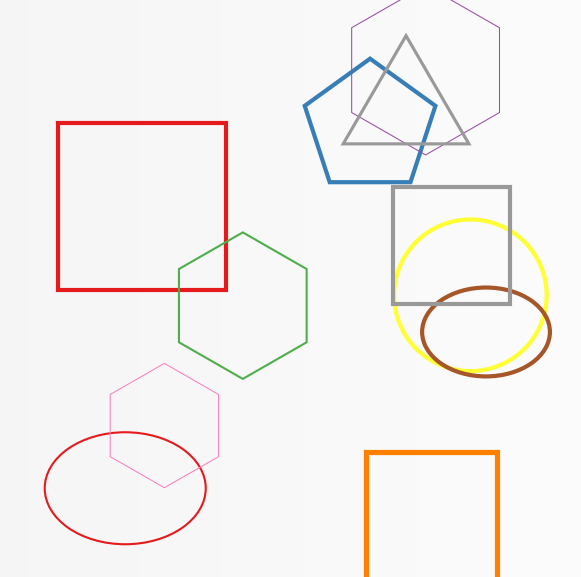[{"shape": "oval", "thickness": 1, "radius": 0.69, "center": [0.215, 0.154]}, {"shape": "square", "thickness": 2, "radius": 0.72, "center": [0.245, 0.641]}, {"shape": "pentagon", "thickness": 2, "radius": 0.59, "center": [0.637, 0.779]}, {"shape": "hexagon", "thickness": 1, "radius": 0.63, "center": [0.418, 0.47]}, {"shape": "hexagon", "thickness": 0.5, "radius": 0.73, "center": [0.732, 0.878]}, {"shape": "square", "thickness": 2.5, "radius": 0.56, "center": [0.743, 0.105]}, {"shape": "circle", "thickness": 2, "radius": 0.66, "center": [0.809, 0.488]}, {"shape": "oval", "thickness": 2, "radius": 0.55, "center": [0.836, 0.424]}, {"shape": "hexagon", "thickness": 0.5, "radius": 0.54, "center": [0.283, 0.262]}, {"shape": "square", "thickness": 2, "radius": 0.51, "center": [0.777, 0.575]}, {"shape": "triangle", "thickness": 1.5, "radius": 0.62, "center": [0.699, 0.812]}]